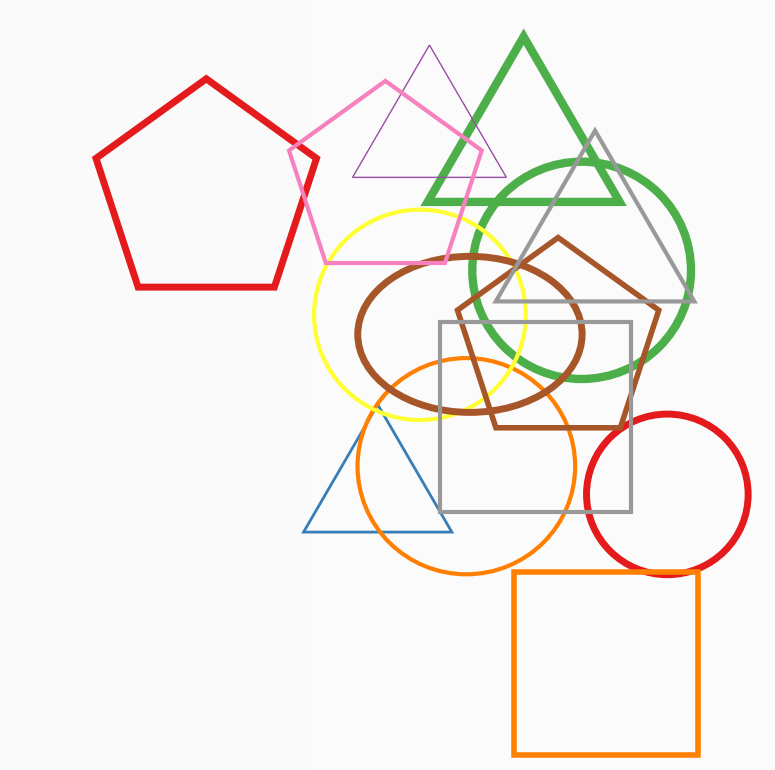[{"shape": "circle", "thickness": 2.5, "radius": 0.52, "center": [0.861, 0.358]}, {"shape": "pentagon", "thickness": 2.5, "radius": 0.75, "center": [0.266, 0.748]}, {"shape": "triangle", "thickness": 1, "radius": 0.55, "center": [0.487, 0.364]}, {"shape": "circle", "thickness": 3, "radius": 0.71, "center": [0.751, 0.649]}, {"shape": "triangle", "thickness": 3, "radius": 0.72, "center": [0.676, 0.809]}, {"shape": "triangle", "thickness": 0.5, "radius": 0.57, "center": [0.554, 0.827]}, {"shape": "square", "thickness": 2, "radius": 0.59, "center": [0.782, 0.139]}, {"shape": "circle", "thickness": 1.5, "radius": 0.7, "center": [0.602, 0.395]}, {"shape": "circle", "thickness": 1.5, "radius": 0.68, "center": [0.542, 0.591]}, {"shape": "pentagon", "thickness": 2, "radius": 0.68, "center": [0.72, 0.555]}, {"shape": "oval", "thickness": 2.5, "radius": 0.72, "center": [0.606, 0.566]}, {"shape": "pentagon", "thickness": 1.5, "radius": 0.65, "center": [0.497, 0.764]}, {"shape": "square", "thickness": 1.5, "radius": 0.62, "center": [0.691, 0.459]}, {"shape": "triangle", "thickness": 1.5, "radius": 0.74, "center": [0.768, 0.682]}]